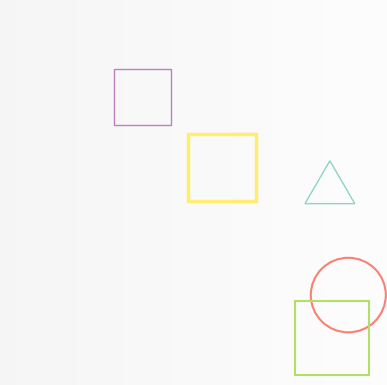[{"shape": "triangle", "thickness": 1, "radius": 0.37, "center": [0.851, 0.508]}, {"shape": "circle", "thickness": 1.5, "radius": 0.48, "center": [0.899, 0.234]}, {"shape": "square", "thickness": 1.5, "radius": 0.48, "center": [0.856, 0.123]}, {"shape": "square", "thickness": 1, "radius": 0.37, "center": [0.368, 0.747]}, {"shape": "square", "thickness": 2.5, "radius": 0.44, "center": [0.573, 0.564]}]